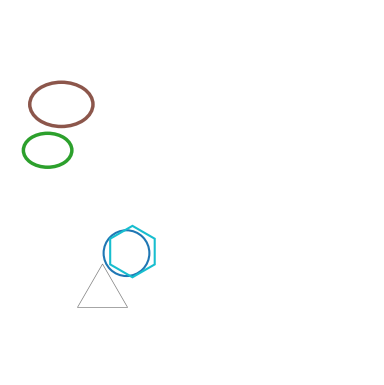[{"shape": "circle", "thickness": 1.5, "radius": 0.3, "center": [0.329, 0.342]}, {"shape": "oval", "thickness": 2.5, "radius": 0.31, "center": [0.124, 0.61]}, {"shape": "oval", "thickness": 2.5, "radius": 0.41, "center": [0.159, 0.729]}, {"shape": "triangle", "thickness": 0.5, "radius": 0.38, "center": [0.266, 0.239]}, {"shape": "hexagon", "thickness": 1.5, "radius": 0.33, "center": [0.344, 0.347]}]